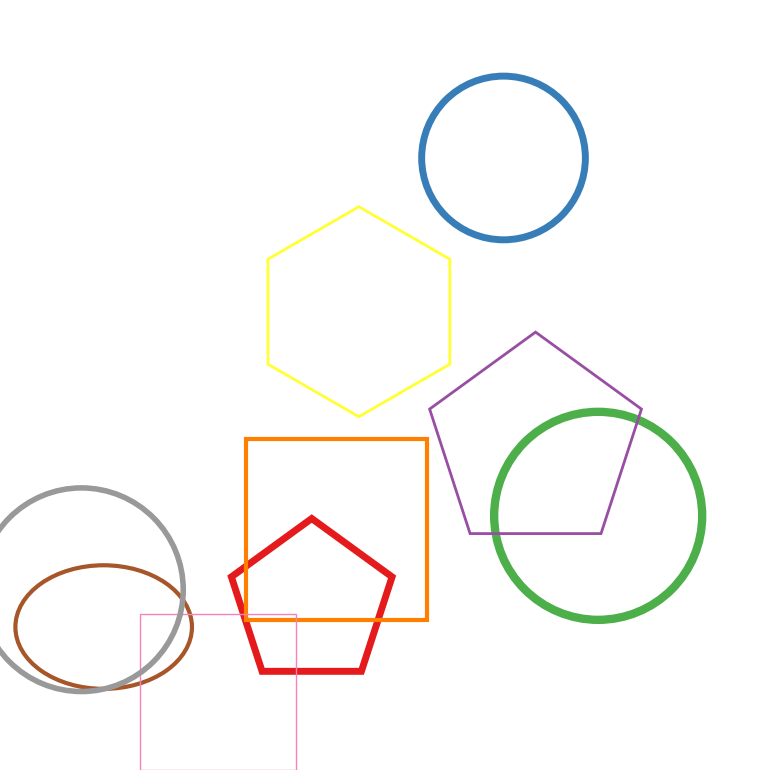[{"shape": "pentagon", "thickness": 2.5, "radius": 0.55, "center": [0.405, 0.217]}, {"shape": "circle", "thickness": 2.5, "radius": 0.53, "center": [0.654, 0.795]}, {"shape": "circle", "thickness": 3, "radius": 0.68, "center": [0.777, 0.33]}, {"shape": "pentagon", "thickness": 1, "radius": 0.72, "center": [0.696, 0.424]}, {"shape": "square", "thickness": 1.5, "radius": 0.59, "center": [0.437, 0.312]}, {"shape": "hexagon", "thickness": 1, "radius": 0.68, "center": [0.466, 0.595]}, {"shape": "oval", "thickness": 1.5, "radius": 0.57, "center": [0.135, 0.186]}, {"shape": "square", "thickness": 0.5, "radius": 0.51, "center": [0.283, 0.102]}, {"shape": "circle", "thickness": 2, "radius": 0.66, "center": [0.106, 0.234]}]